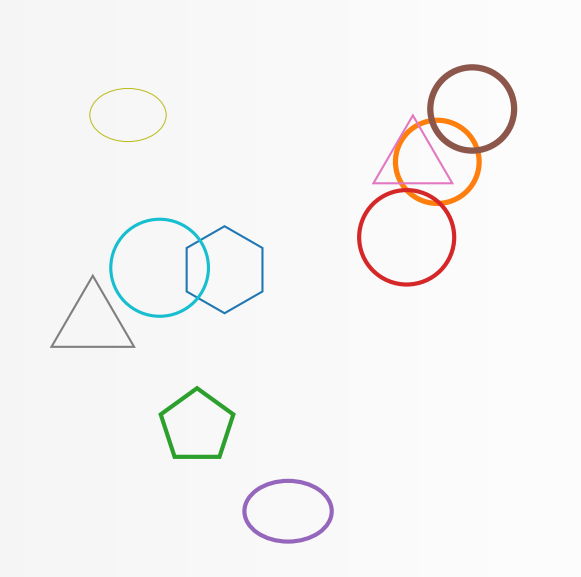[{"shape": "hexagon", "thickness": 1, "radius": 0.38, "center": [0.386, 0.532]}, {"shape": "circle", "thickness": 2.5, "radius": 0.36, "center": [0.752, 0.719]}, {"shape": "pentagon", "thickness": 2, "radius": 0.33, "center": [0.339, 0.261]}, {"shape": "circle", "thickness": 2, "radius": 0.41, "center": [0.7, 0.588]}, {"shape": "oval", "thickness": 2, "radius": 0.38, "center": [0.496, 0.114]}, {"shape": "circle", "thickness": 3, "radius": 0.36, "center": [0.812, 0.81]}, {"shape": "triangle", "thickness": 1, "radius": 0.39, "center": [0.71, 0.721]}, {"shape": "triangle", "thickness": 1, "radius": 0.41, "center": [0.16, 0.44]}, {"shape": "oval", "thickness": 0.5, "radius": 0.33, "center": [0.22, 0.8]}, {"shape": "circle", "thickness": 1.5, "radius": 0.42, "center": [0.275, 0.535]}]